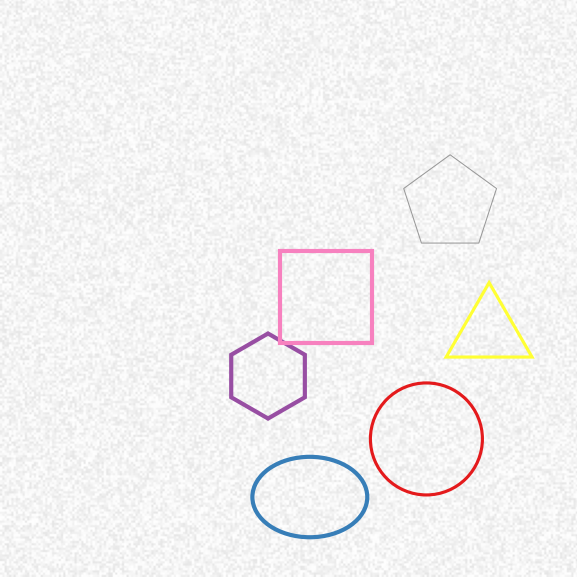[{"shape": "circle", "thickness": 1.5, "radius": 0.48, "center": [0.738, 0.239]}, {"shape": "oval", "thickness": 2, "radius": 0.5, "center": [0.537, 0.138]}, {"shape": "hexagon", "thickness": 2, "radius": 0.37, "center": [0.464, 0.348]}, {"shape": "triangle", "thickness": 1.5, "radius": 0.43, "center": [0.847, 0.424]}, {"shape": "square", "thickness": 2, "radius": 0.4, "center": [0.564, 0.485]}, {"shape": "pentagon", "thickness": 0.5, "radius": 0.42, "center": [0.779, 0.647]}]